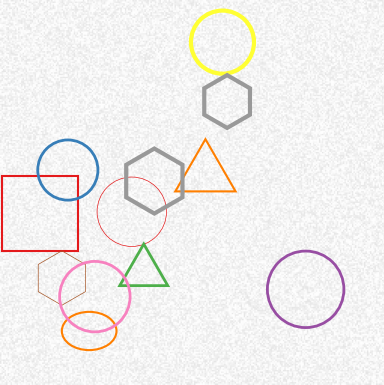[{"shape": "circle", "thickness": 0.5, "radius": 0.45, "center": [0.342, 0.45]}, {"shape": "square", "thickness": 1.5, "radius": 0.49, "center": [0.104, 0.446]}, {"shape": "circle", "thickness": 2, "radius": 0.39, "center": [0.176, 0.558]}, {"shape": "triangle", "thickness": 2, "radius": 0.36, "center": [0.373, 0.294]}, {"shape": "circle", "thickness": 2, "radius": 0.5, "center": [0.794, 0.248]}, {"shape": "oval", "thickness": 1.5, "radius": 0.35, "center": [0.232, 0.14]}, {"shape": "triangle", "thickness": 1.5, "radius": 0.45, "center": [0.534, 0.548]}, {"shape": "circle", "thickness": 3, "radius": 0.41, "center": [0.578, 0.891]}, {"shape": "hexagon", "thickness": 0.5, "radius": 0.35, "center": [0.161, 0.278]}, {"shape": "circle", "thickness": 2, "radius": 0.46, "center": [0.246, 0.23]}, {"shape": "hexagon", "thickness": 3, "radius": 0.42, "center": [0.401, 0.53]}, {"shape": "hexagon", "thickness": 3, "radius": 0.34, "center": [0.59, 0.736]}]